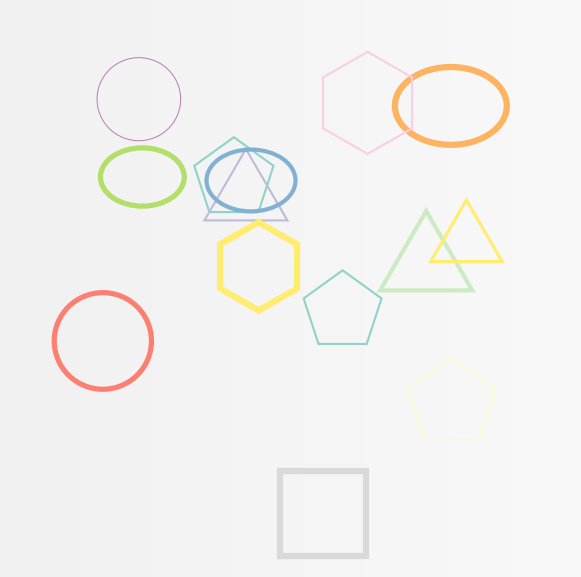[{"shape": "pentagon", "thickness": 1, "radius": 0.36, "center": [0.402, 0.69]}, {"shape": "pentagon", "thickness": 1, "radius": 0.35, "center": [0.589, 0.461]}, {"shape": "pentagon", "thickness": 0.5, "radius": 0.39, "center": [0.777, 0.302]}, {"shape": "triangle", "thickness": 1, "radius": 0.41, "center": [0.423, 0.659]}, {"shape": "circle", "thickness": 2.5, "radius": 0.42, "center": [0.177, 0.409]}, {"shape": "oval", "thickness": 2, "radius": 0.38, "center": [0.432, 0.687]}, {"shape": "oval", "thickness": 3, "radius": 0.48, "center": [0.776, 0.816]}, {"shape": "oval", "thickness": 2.5, "radius": 0.36, "center": [0.245, 0.693]}, {"shape": "hexagon", "thickness": 1, "radius": 0.44, "center": [0.632, 0.821]}, {"shape": "square", "thickness": 3, "radius": 0.37, "center": [0.556, 0.11]}, {"shape": "circle", "thickness": 0.5, "radius": 0.36, "center": [0.239, 0.827]}, {"shape": "triangle", "thickness": 2, "radius": 0.46, "center": [0.733, 0.542]}, {"shape": "triangle", "thickness": 1.5, "radius": 0.36, "center": [0.802, 0.582]}, {"shape": "hexagon", "thickness": 3, "radius": 0.38, "center": [0.445, 0.538]}]